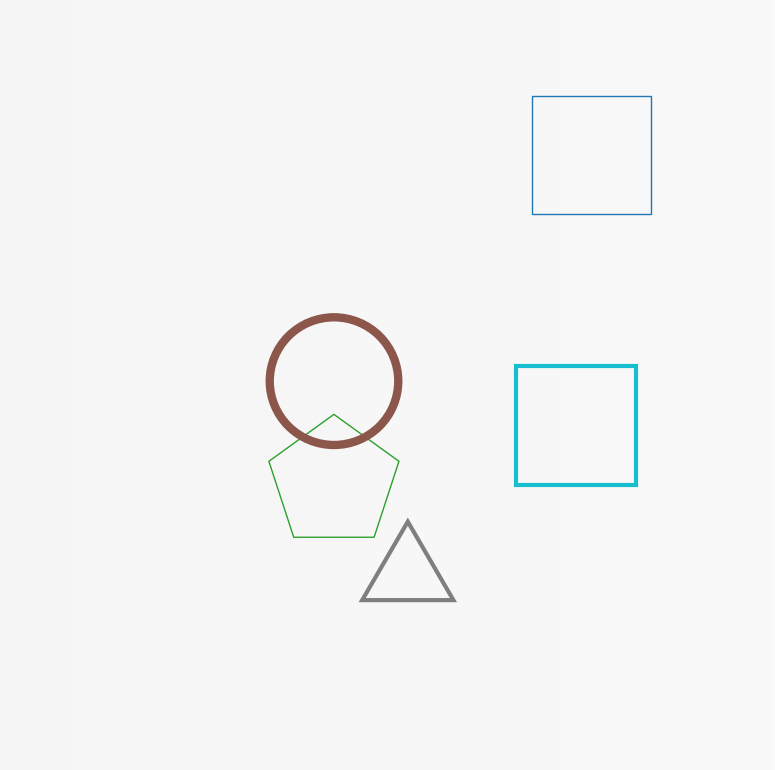[{"shape": "square", "thickness": 0.5, "radius": 0.38, "center": [0.763, 0.799]}, {"shape": "pentagon", "thickness": 0.5, "radius": 0.44, "center": [0.431, 0.374]}, {"shape": "circle", "thickness": 3, "radius": 0.41, "center": [0.431, 0.505]}, {"shape": "triangle", "thickness": 1.5, "radius": 0.34, "center": [0.526, 0.255]}, {"shape": "square", "thickness": 1.5, "radius": 0.39, "center": [0.743, 0.448]}]